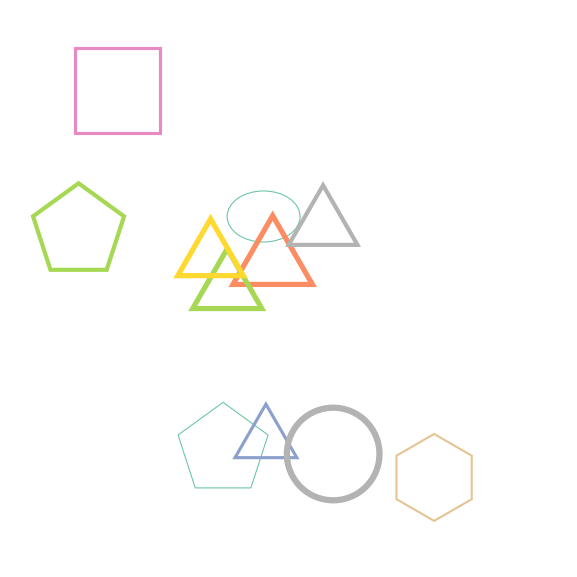[{"shape": "pentagon", "thickness": 0.5, "radius": 0.41, "center": [0.386, 0.221]}, {"shape": "oval", "thickness": 0.5, "radius": 0.32, "center": [0.456, 0.624]}, {"shape": "triangle", "thickness": 2.5, "radius": 0.4, "center": [0.472, 0.546]}, {"shape": "triangle", "thickness": 1.5, "radius": 0.31, "center": [0.46, 0.238]}, {"shape": "square", "thickness": 1.5, "radius": 0.37, "center": [0.203, 0.843]}, {"shape": "triangle", "thickness": 2.5, "radius": 0.35, "center": [0.394, 0.499]}, {"shape": "pentagon", "thickness": 2, "radius": 0.41, "center": [0.136, 0.599]}, {"shape": "triangle", "thickness": 2.5, "radius": 0.33, "center": [0.365, 0.555]}, {"shape": "hexagon", "thickness": 1, "radius": 0.38, "center": [0.752, 0.172]}, {"shape": "circle", "thickness": 3, "radius": 0.4, "center": [0.577, 0.213]}, {"shape": "triangle", "thickness": 2, "radius": 0.34, "center": [0.559, 0.609]}]